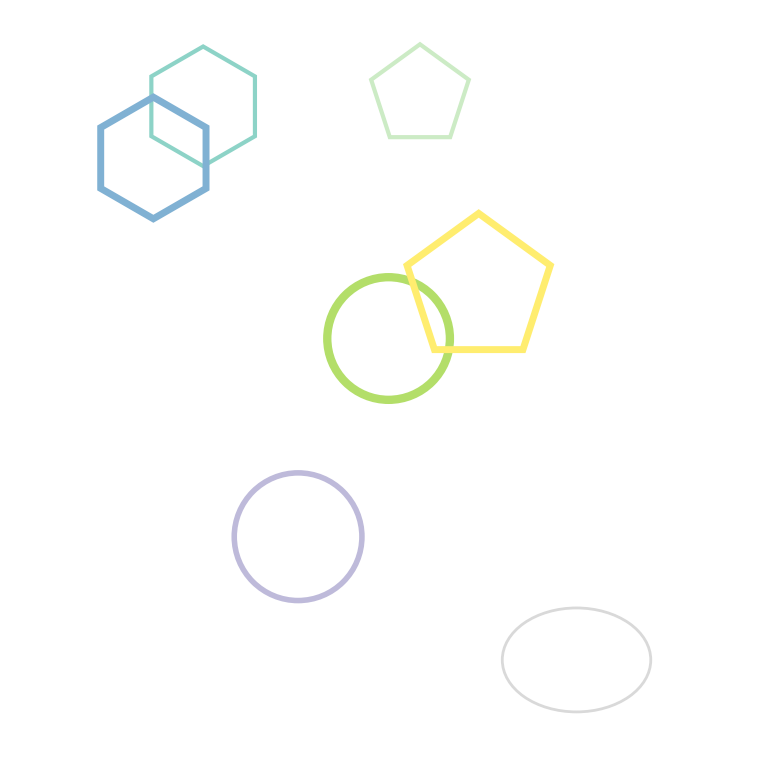[{"shape": "hexagon", "thickness": 1.5, "radius": 0.39, "center": [0.264, 0.862]}, {"shape": "circle", "thickness": 2, "radius": 0.41, "center": [0.387, 0.303]}, {"shape": "hexagon", "thickness": 2.5, "radius": 0.39, "center": [0.199, 0.795]}, {"shape": "circle", "thickness": 3, "radius": 0.4, "center": [0.505, 0.56]}, {"shape": "oval", "thickness": 1, "radius": 0.48, "center": [0.749, 0.143]}, {"shape": "pentagon", "thickness": 1.5, "radius": 0.33, "center": [0.545, 0.876]}, {"shape": "pentagon", "thickness": 2.5, "radius": 0.49, "center": [0.622, 0.625]}]